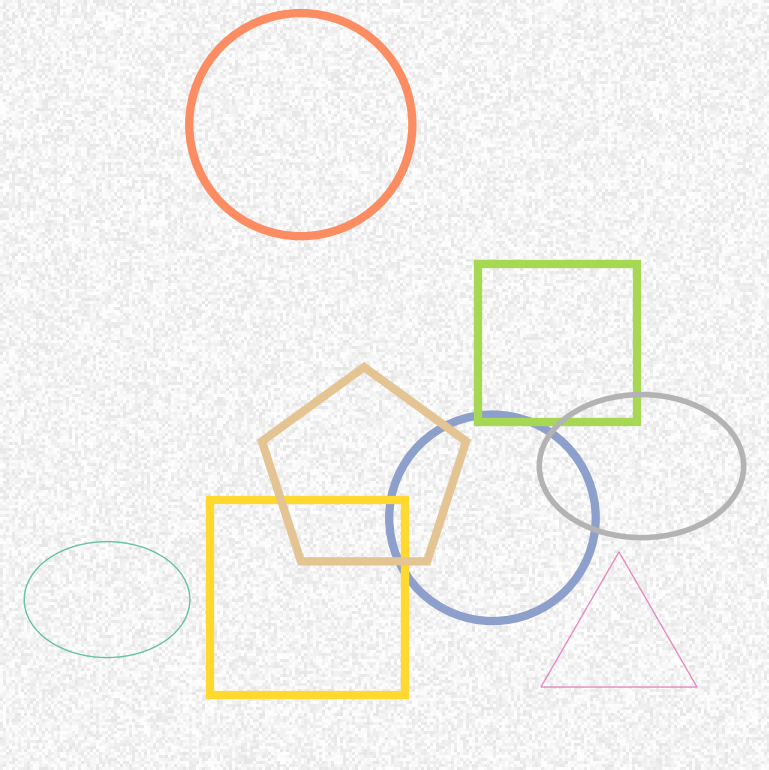[{"shape": "oval", "thickness": 0.5, "radius": 0.54, "center": [0.139, 0.221]}, {"shape": "circle", "thickness": 3, "radius": 0.72, "center": [0.391, 0.838]}, {"shape": "circle", "thickness": 3, "radius": 0.67, "center": [0.64, 0.327]}, {"shape": "triangle", "thickness": 0.5, "radius": 0.59, "center": [0.804, 0.166]}, {"shape": "square", "thickness": 3, "radius": 0.51, "center": [0.724, 0.555]}, {"shape": "square", "thickness": 3, "radius": 0.63, "center": [0.399, 0.224]}, {"shape": "pentagon", "thickness": 3, "radius": 0.7, "center": [0.473, 0.384]}, {"shape": "oval", "thickness": 2, "radius": 0.66, "center": [0.833, 0.395]}]